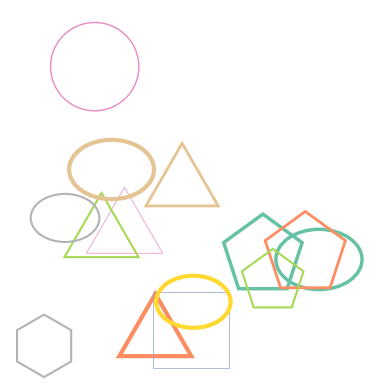[{"shape": "pentagon", "thickness": 2.5, "radius": 0.54, "center": [0.683, 0.337]}, {"shape": "oval", "thickness": 2.5, "radius": 0.56, "center": [0.828, 0.326]}, {"shape": "pentagon", "thickness": 2, "radius": 0.55, "center": [0.793, 0.341]}, {"shape": "triangle", "thickness": 3, "radius": 0.54, "center": [0.403, 0.129]}, {"shape": "square", "thickness": 0.5, "radius": 0.49, "center": [0.497, 0.143]}, {"shape": "circle", "thickness": 1, "radius": 0.57, "center": [0.246, 0.827]}, {"shape": "triangle", "thickness": 0.5, "radius": 0.57, "center": [0.323, 0.399]}, {"shape": "triangle", "thickness": 1.5, "radius": 0.56, "center": [0.264, 0.388]}, {"shape": "pentagon", "thickness": 1.5, "radius": 0.42, "center": [0.708, 0.269]}, {"shape": "oval", "thickness": 3, "radius": 0.48, "center": [0.502, 0.216]}, {"shape": "oval", "thickness": 3, "radius": 0.55, "center": [0.29, 0.56]}, {"shape": "triangle", "thickness": 2, "radius": 0.54, "center": [0.473, 0.519]}, {"shape": "oval", "thickness": 1.5, "radius": 0.45, "center": [0.169, 0.434]}, {"shape": "hexagon", "thickness": 1.5, "radius": 0.41, "center": [0.115, 0.102]}]